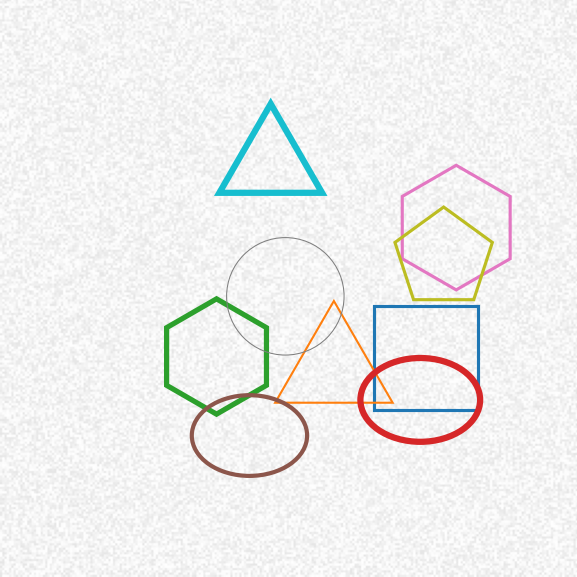[{"shape": "square", "thickness": 1.5, "radius": 0.45, "center": [0.738, 0.38]}, {"shape": "triangle", "thickness": 1, "radius": 0.59, "center": [0.578, 0.361]}, {"shape": "hexagon", "thickness": 2.5, "radius": 0.5, "center": [0.375, 0.382]}, {"shape": "oval", "thickness": 3, "radius": 0.52, "center": [0.728, 0.307]}, {"shape": "oval", "thickness": 2, "radius": 0.5, "center": [0.432, 0.245]}, {"shape": "hexagon", "thickness": 1.5, "radius": 0.54, "center": [0.79, 0.605]}, {"shape": "circle", "thickness": 0.5, "radius": 0.51, "center": [0.494, 0.486]}, {"shape": "pentagon", "thickness": 1.5, "radius": 0.44, "center": [0.768, 0.552]}, {"shape": "triangle", "thickness": 3, "radius": 0.51, "center": [0.469, 0.717]}]